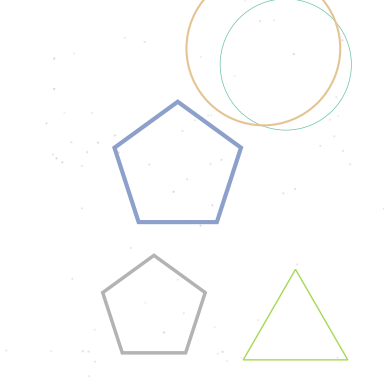[{"shape": "circle", "thickness": 0.5, "radius": 0.85, "center": [0.742, 0.832]}, {"shape": "pentagon", "thickness": 3, "radius": 0.86, "center": [0.462, 0.563]}, {"shape": "triangle", "thickness": 1, "radius": 0.78, "center": [0.768, 0.144]}, {"shape": "circle", "thickness": 1.5, "radius": 1.0, "center": [0.684, 0.874]}, {"shape": "pentagon", "thickness": 2.5, "radius": 0.7, "center": [0.4, 0.197]}]